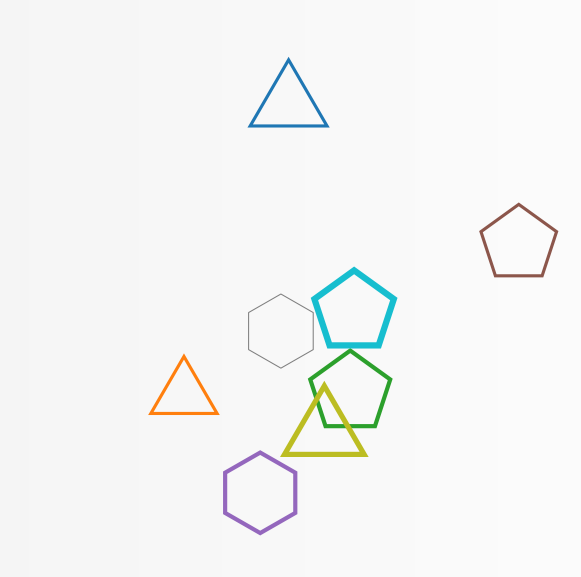[{"shape": "triangle", "thickness": 1.5, "radius": 0.38, "center": [0.497, 0.819]}, {"shape": "triangle", "thickness": 1.5, "radius": 0.33, "center": [0.316, 0.316]}, {"shape": "pentagon", "thickness": 2, "radius": 0.36, "center": [0.603, 0.32]}, {"shape": "hexagon", "thickness": 2, "radius": 0.35, "center": [0.448, 0.146]}, {"shape": "pentagon", "thickness": 1.5, "radius": 0.34, "center": [0.893, 0.577]}, {"shape": "hexagon", "thickness": 0.5, "radius": 0.32, "center": [0.483, 0.426]}, {"shape": "triangle", "thickness": 2.5, "radius": 0.4, "center": [0.558, 0.252]}, {"shape": "pentagon", "thickness": 3, "radius": 0.36, "center": [0.609, 0.459]}]